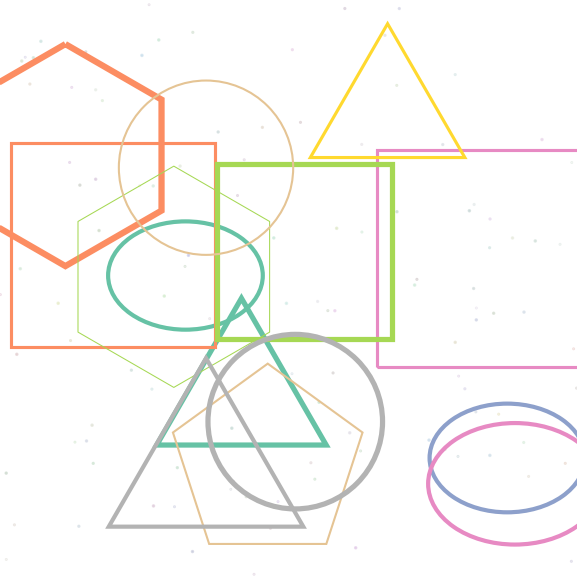[{"shape": "oval", "thickness": 2, "radius": 0.67, "center": [0.321, 0.522]}, {"shape": "triangle", "thickness": 2.5, "radius": 0.85, "center": [0.418, 0.313]}, {"shape": "square", "thickness": 1.5, "radius": 0.88, "center": [0.196, 0.575]}, {"shape": "hexagon", "thickness": 3, "radius": 0.96, "center": [0.113, 0.731]}, {"shape": "oval", "thickness": 2, "radius": 0.67, "center": [0.878, 0.206]}, {"shape": "square", "thickness": 1.5, "radius": 0.94, "center": [0.84, 0.551]}, {"shape": "oval", "thickness": 2, "radius": 0.75, "center": [0.892, 0.161]}, {"shape": "hexagon", "thickness": 0.5, "radius": 0.96, "center": [0.301, 0.52]}, {"shape": "square", "thickness": 2.5, "radius": 0.76, "center": [0.527, 0.564]}, {"shape": "triangle", "thickness": 1.5, "radius": 0.77, "center": [0.671, 0.804]}, {"shape": "circle", "thickness": 1, "radius": 0.75, "center": [0.357, 0.709]}, {"shape": "pentagon", "thickness": 1, "radius": 0.86, "center": [0.464, 0.197]}, {"shape": "triangle", "thickness": 2, "radius": 0.97, "center": [0.357, 0.184]}, {"shape": "circle", "thickness": 2.5, "radius": 0.76, "center": [0.511, 0.269]}]